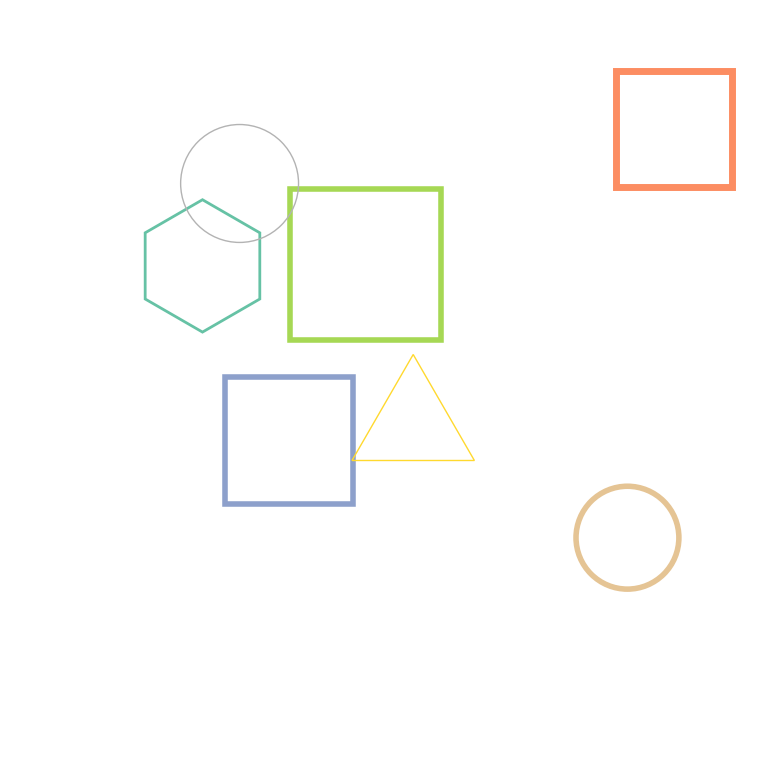[{"shape": "hexagon", "thickness": 1, "radius": 0.43, "center": [0.263, 0.655]}, {"shape": "square", "thickness": 2.5, "radius": 0.38, "center": [0.875, 0.833]}, {"shape": "square", "thickness": 2, "radius": 0.41, "center": [0.375, 0.428]}, {"shape": "square", "thickness": 2, "radius": 0.49, "center": [0.474, 0.656]}, {"shape": "triangle", "thickness": 0.5, "radius": 0.46, "center": [0.537, 0.448]}, {"shape": "circle", "thickness": 2, "radius": 0.33, "center": [0.815, 0.302]}, {"shape": "circle", "thickness": 0.5, "radius": 0.38, "center": [0.311, 0.762]}]